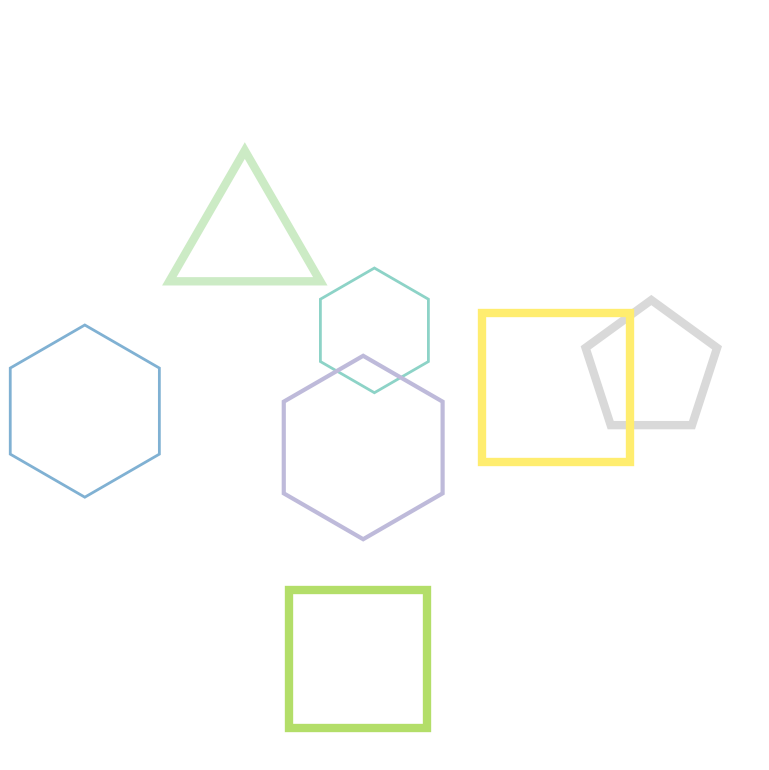[{"shape": "hexagon", "thickness": 1, "radius": 0.4, "center": [0.486, 0.571]}, {"shape": "hexagon", "thickness": 1.5, "radius": 0.6, "center": [0.472, 0.419]}, {"shape": "hexagon", "thickness": 1, "radius": 0.56, "center": [0.11, 0.466]}, {"shape": "square", "thickness": 3, "radius": 0.45, "center": [0.465, 0.144]}, {"shape": "pentagon", "thickness": 3, "radius": 0.45, "center": [0.846, 0.521]}, {"shape": "triangle", "thickness": 3, "radius": 0.57, "center": [0.318, 0.691]}, {"shape": "square", "thickness": 3, "radius": 0.48, "center": [0.722, 0.497]}]